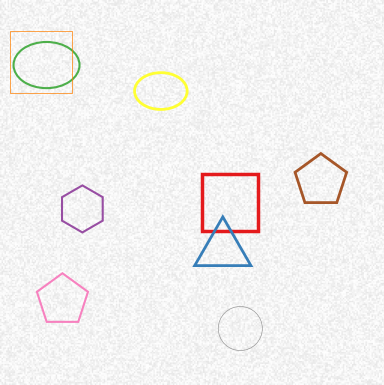[{"shape": "square", "thickness": 2.5, "radius": 0.37, "center": [0.597, 0.474]}, {"shape": "triangle", "thickness": 2, "radius": 0.42, "center": [0.579, 0.352]}, {"shape": "oval", "thickness": 1.5, "radius": 0.43, "center": [0.121, 0.831]}, {"shape": "hexagon", "thickness": 1.5, "radius": 0.31, "center": [0.214, 0.457]}, {"shape": "square", "thickness": 0.5, "radius": 0.4, "center": [0.106, 0.84]}, {"shape": "oval", "thickness": 2, "radius": 0.34, "center": [0.418, 0.763]}, {"shape": "pentagon", "thickness": 2, "radius": 0.35, "center": [0.833, 0.531]}, {"shape": "pentagon", "thickness": 1.5, "radius": 0.35, "center": [0.162, 0.22]}, {"shape": "circle", "thickness": 0.5, "radius": 0.29, "center": [0.624, 0.147]}]